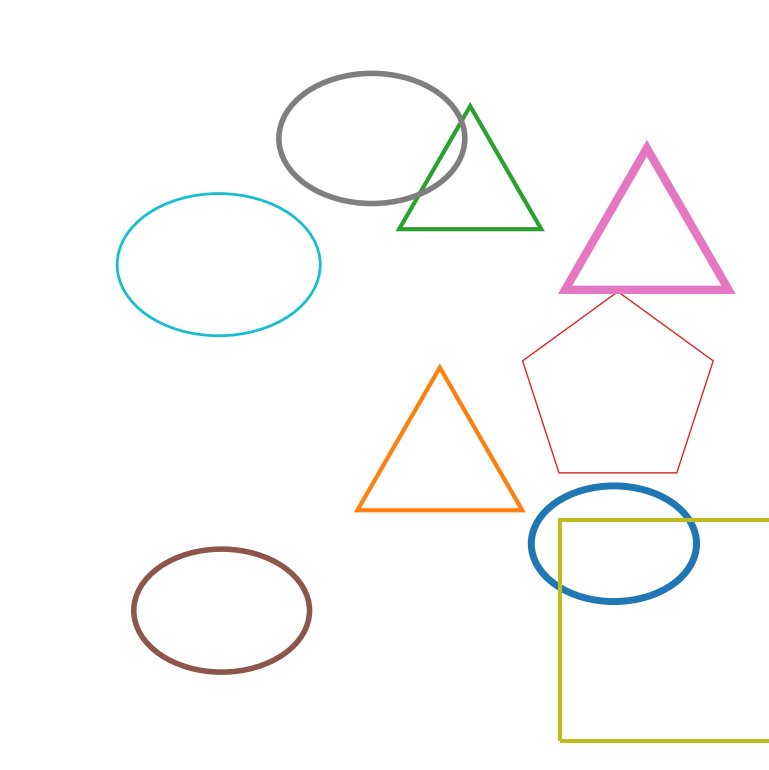[{"shape": "oval", "thickness": 2.5, "radius": 0.54, "center": [0.797, 0.294]}, {"shape": "triangle", "thickness": 1.5, "radius": 0.62, "center": [0.571, 0.399]}, {"shape": "triangle", "thickness": 1.5, "radius": 0.53, "center": [0.611, 0.756]}, {"shape": "pentagon", "thickness": 0.5, "radius": 0.65, "center": [0.802, 0.491]}, {"shape": "oval", "thickness": 2, "radius": 0.57, "center": [0.288, 0.207]}, {"shape": "triangle", "thickness": 3, "radius": 0.61, "center": [0.84, 0.685]}, {"shape": "oval", "thickness": 2, "radius": 0.6, "center": [0.483, 0.82]}, {"shape": "square", "thickness": 1.5, "radius": 0.72, "center": [0.87, 0.181]}, {"shape": "oval", "thickness": 1, "radius": 0.66, "center": [0.284, 0.656]}]